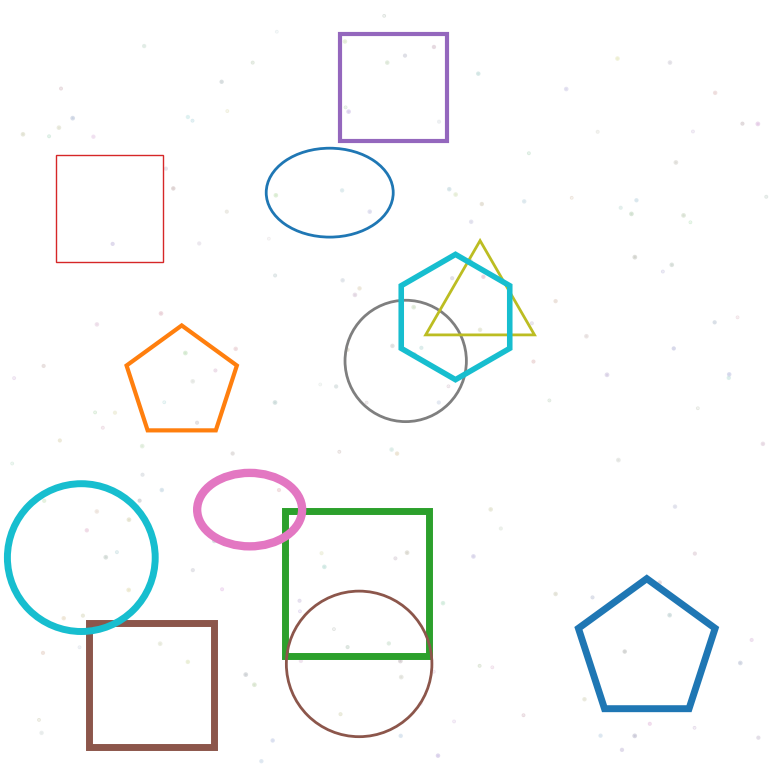[{"shape": "pentagon", "thickness": 2.5, "radius": 0.47, "center": [0.84, 0.155]}, {"shape": "oval", "thickness": 1, "radius": 0.41, "center": [0.428, 0.75]}, {"shape": "pentagon", "thickness": 1.5, "radius": 0.38, "center": [0.236, 0.502]}, {"shape": "square", "thickness": 2.5, "radius": 0.47, "center": [0.464, 0.242]}, {"shape": "square", "thickness": 0.5, "radius": 0.35, "center": [0.142, 0.729]}, {"shape": "square", "thickness": 1.5, "radius": 0.35, "center": [0.511, 0.886]}, {"shape": "circle", "thickness": 1, "radius": 0.47, "center": [0.466, 0.138]}, {"shape": "square", "thickness": 2.5, "radius": 0.4, "center": [0.197, 0.11]}, {"shape": "oval", "thickness": 3, "radius": 0.34, "center": [0.324, 0.338]}, {"shape": "circle", "thickness": 1, "radius": 0.39, "center": [0.527, 0.531]}, {"shape": "triangle", "thickness": 1, "radius": 0.41, "center": [0.623, 0.606]}, {"shape": "circle", "thickness": 2.5, "radius": 0.48, "center": [0.106, 0.276]}, {"shape": "hexagon", "thickness": 2, "radius": 0.41, "center": [0.592, 0.588]}]